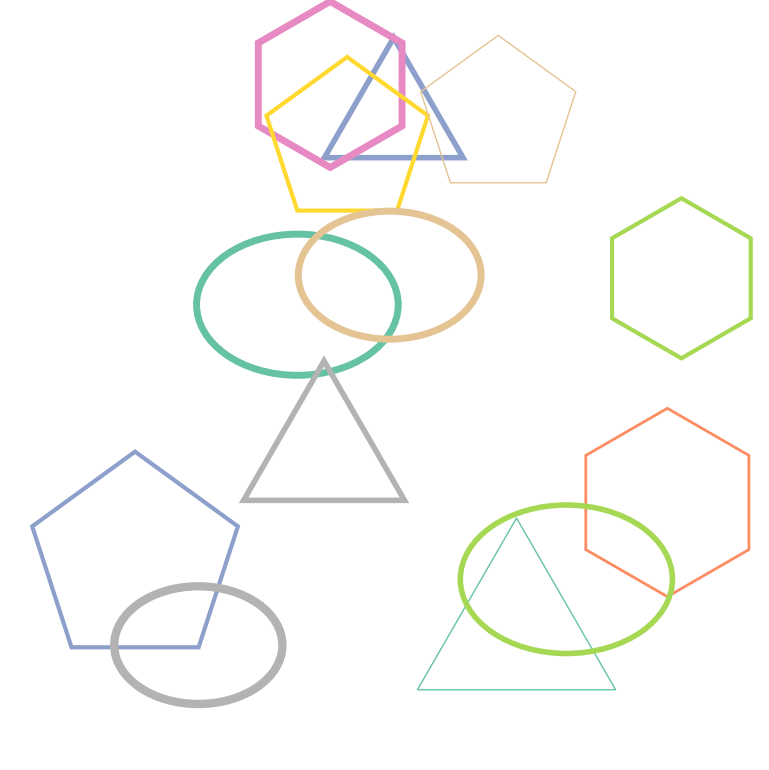[{"shape": "oval", "thickness": 2.5, "radius": 0.65, "center": [0.386, 0.604]}, {"shape": "triangle", "thickness": 0.5, "radius": 0.74, "center": [0.671, 0.179]}, {"shape": "hexagon", "thickness": 1, "radius": 0.61, "center": [0.867, 0.347]}, {"shape": "triangle", "thickness": 2, "radius": 0.52, "center": [0.511, 0.847]}, {"shape": "pentagon", "thickness": 1.5, "radius": 0.7, "center": [0.175, 0.273]}, {"shape": "hexagon", "thickness": 2.5, "radius": 0.54, "center": [0.429, 0.89]}, {"shape": "oval", "thickness": 2, "radius": 0.69, "center": [0.736, 0.248]}, {"shape": "hexagon", "thickness": 1.5, "radius": 0.52, "center": [0.885, 0.639]}, {"shape": "pentagon", "thickness": 1.5, "radius": 0.55, "center": [0.451, 0.816]}, {"shape": "pentagon", "thickness": 0.5, "radius": 0.53, "center": [0.647, 0.848]}, {"shape": "oval", "thickness": 2.5, "radius": 0.59, "center": [0.506, 0.643]}, {"shape": "oval", "thickness": 3, "radius": 0.55, "center": [0.258, 0.162]}, {"shape": "triangle", "thickness": 2, "radius": 0.6, "center": [0.421, 0.411]}]